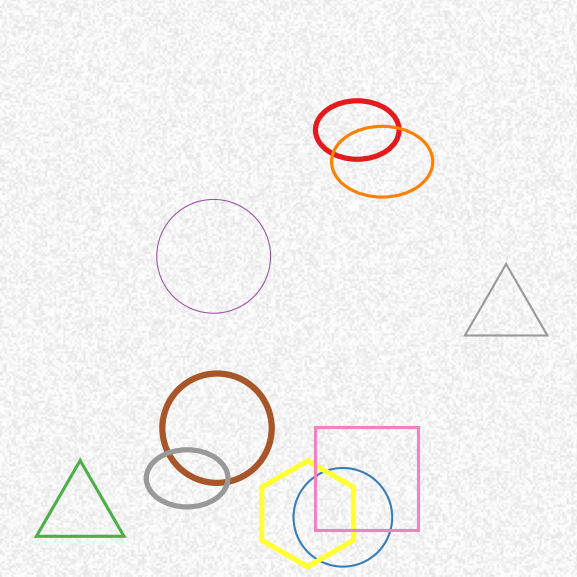[{"shape": "oval", "thickness": 2.5, "radius": 0.36, "center": [0.619, 0.774]}, {"shape": "circle", "thickness": 1, "radius": 0.43, "center": [0.594, 0.103]}, {"shape": "triangle", "thickness": 1.5, "radius": 0.44, "center": [0.139, 0.114]}, {"shape": "circle", "thickness": 0.5, "radius": 0.49, "center": [0.37, 0.555]}, {"shape": "oval", "thickness": 1.5, "radius": 0.44, "center": [0.662, 0.719]}, {"shape": "hexagon", "thickness": 2.5, "radius": 0.46, "center": [0.533, 0.11]}, {"shape": "circle", "thickness": 3, "radius": 0.47, "center": [0.376, 0.258]}, {"shape": "square", "thickness": 1.5, "radius": 0.45, "center": [0.635, 0.17]}, {"shape": "triangle", "thickness": 1, "radius": 0.41, "center": [0.876, 0.459]}, {"shape": "oval", "thickness": 2.5, "radius": 0.35, "center": [0.324, 0.171]}]